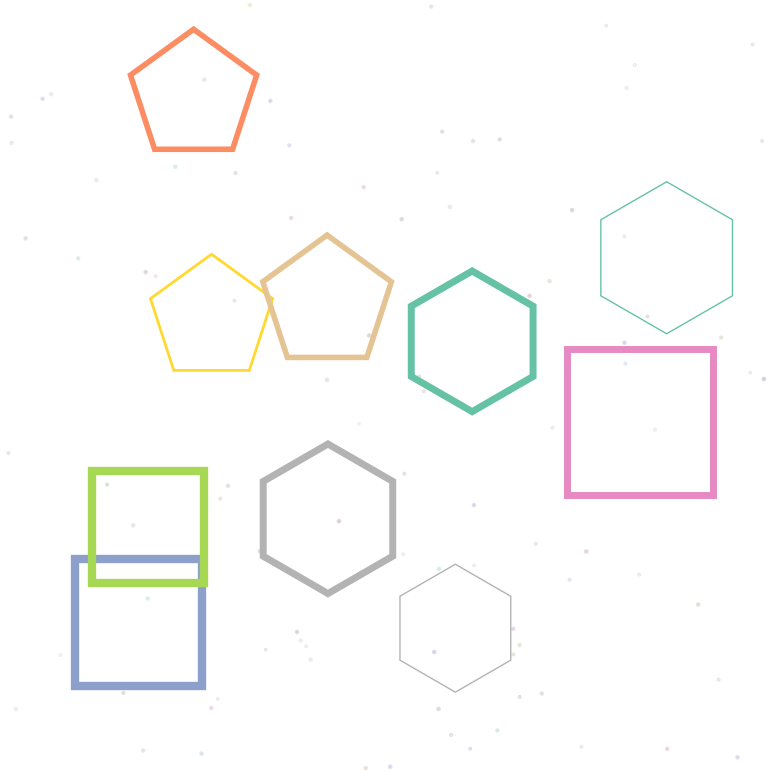[{"shape": "hexagon", "thickness": 0.5, "radius": 0.49, "center": [0.866, 0.665]}, {"shape": "hexagon", "thickness": 2.5, "radius": 0.46, "center": [0.613, 0.557]}, {"shape": "pentagon", "thickness": 2, "radius": 0.43, "center": [0.251, 0.876]}, {"shape": "square", "thickness": 3, "radius": 0.41, "center": [0.18, 0.192]}, {"shape": "square", "thickness": 2.5, "radius": 0.47, "center": [0.832, 0.452]}, {"shape": "square", "thickness": 3, "radius": 0.36, "center": [0.192, 0.316]}, {"shape": "pentagon", "thickness": 1, "radius": 0.42, "center": [0.275, 0.586]}, {"shape": "pentagon", "thickness": 2, "radius": 0.44, "center": [0.425, 0.607]}, {"shape": "hexagon", "thickness": 2.5, "radius": 0.49, "center": [0.426, 0.326]}, {"shape": "hexagon", "thickness": 0.5, "radius": 0.42, "center": [0.591, 0.184]}]